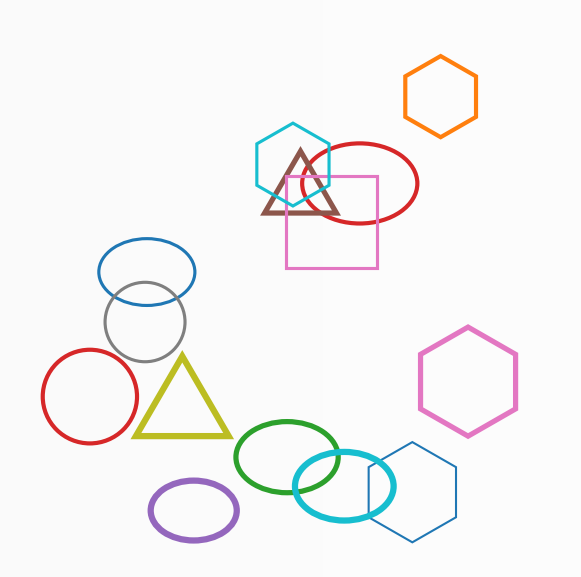[{"shape": "oval", "thickness": 1.5, "radius": 0.41, "center": [0.253, 0.528]}, {"shape": "hexagon", "thickness": 1, "radius": 0.43, "center": [0.709, 0.147]}, {"shape": "hexagon", "thickness": 2, "radius": 0.35, "center": [0.758, 0.832]}, {"shape": "oval", "thickness": 2.5, "radius": 0.44, "center": [0.494, 0.208]}, {"shape": "circle", "thickness": 2, "radius": 0.41, "center": [0.155, 0.312]}, {"shape": "oval", "thickness": 2, "radius": 0.5, "center": [0.619, 0.681]}, {"shape": "oval", "thickness": 3, "radius": 0.37, "center": [0.333, 0.115]}, {"shape": "triangle", "thickness": 2.5, "radius": 0.36, "center": [0.517, 0.666]}, {"shape": "hexagon", "thickness": 2.5, "radius": 0.47, "center": [0.805, 0.338]}, {"shape": "square", "thickness": 1.5, "radius": 0.4, "center": [0.57, 0.615]}, {"shape": "circle", "thickness": 1.5, "radius": 0.34, "center": [0.25, 0.442]}, {"shape": "triangle", "thickness": 3, "radius": 0.46, "center": [0.314, 0.29]}, {"shape": "oval", "thickness": 3, "radius": 0.42, "center": [0.592, 0.157]}, {"shape": "hexagon", "thickness": 1.5, "radius": 0.36, "center": [0.504, 0.714]}]